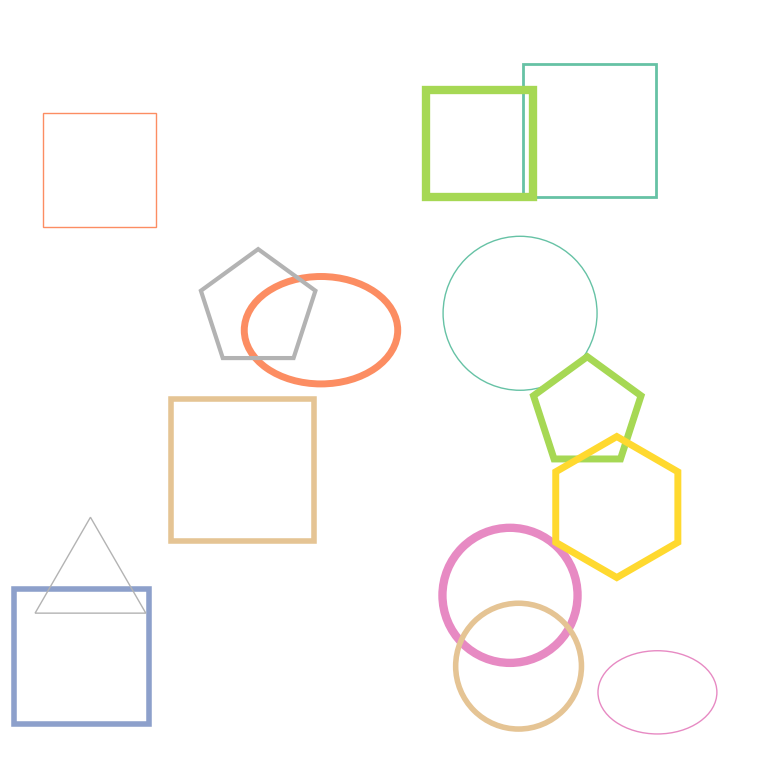[{"shape": "circle", "thickness": 0.5, "radius": 0.5, "center": [0.675, 0.593]}, {"shape": "square", "thickness": 1, "radius": 0.43, "center": [0.765, 0.83]}, {"shape": "oval", "thickness": 2.5, "radius": 0.5, "center": [0.417, 0.571]}, {"shape": "square", "thickness": 0.5, "radius": 0.37, "center": [0.129, 0.779]}, {"shape": "square", "thickness": 2, "radius": 0.44, "center": [0.106, 0.147]}, {"shape": "oval", "thickness": 0.5, "radius": 0.39, "center": [0.854, 0.101]}, {"shape": "circle", "thickness": 3, "radius": 0.44, "center": [0.662, 0.227]}, {"shape": "square", "thickness": 3, "radius": 0.35, "center": [0.622, 0.813]}, {"shape": "pentagon", "thickness": 2.5, "radius": 0.37, "center": [0.763, 0.463]}, {"shape": "hexagon", "thickness": 2.5, "radius": 0.46, "center": [0.801, 0.341]}, {"shape": "square", "thickness": 2, "radius": 0.46, "center": [0.315, 0.39]}, {"shape": "circle", "thickness": 2, "radius": 0.41, "center": [0.673, 0.135]}, {"shape": "pentagon", "thickness": 1.5, "radius": 0.39, "center": [0.335, 0.598]}, {"shape": "triangle", "thickness": 0.5, "radius": 0.42, "center": [0.117, 0.245]}]